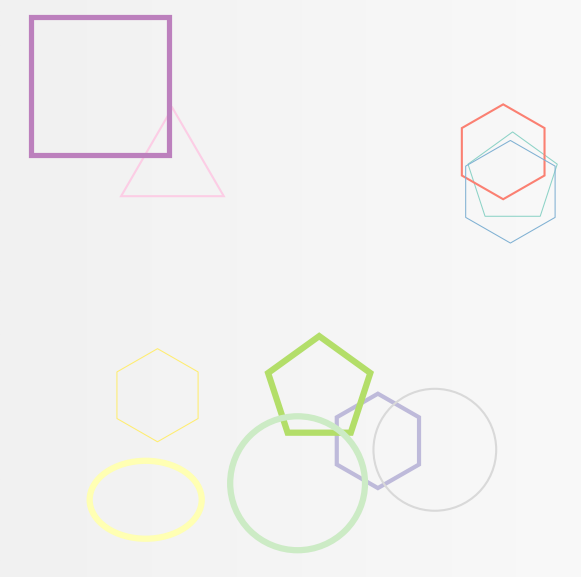[{"shape": "pentagon", "thickness": 0.5, "radius": 0.4, "center": [0.882, 0.69]}, {"shape": "oval", "thickness": 3, "radius": 0.48, "center": [0.251, 0.134]}, {"shape": "hexagon", "thickness": 2, "radius": 0.41, "center": [0.65, 0.236]}, {"shape": "hexagon", "thickness": 1, "radius": 0.41, "center": [0.866, 0.736]}, {"shape": "hexagon", "thickness": 0.5, "radius": 0.44, "center": [0.878, 0.667]}, {"shape": "pentagon", "thickness": 3, "radius": 0.46, "center": [0.549, 0.325]}, {"shape": "triangle", "thickness": 1, "radius": 0.51, "center": [0.297, 0.71]}, {"shape": "circle", "thickness": 1, "radius": 0.53, "center": [0.748, 0.22]}, {"shape": "square", "thickness": 2.5, "radius": 0.59, "center": [0.172, 0.85]}, {"shape": "circle", "thickness": 3, "radius": 0.58, "center": [0.512, 0.162]}, {"shape": "hexagon", "thickness": 0.5, "radius": 0.4, "center": [0.271, 0.315]}]